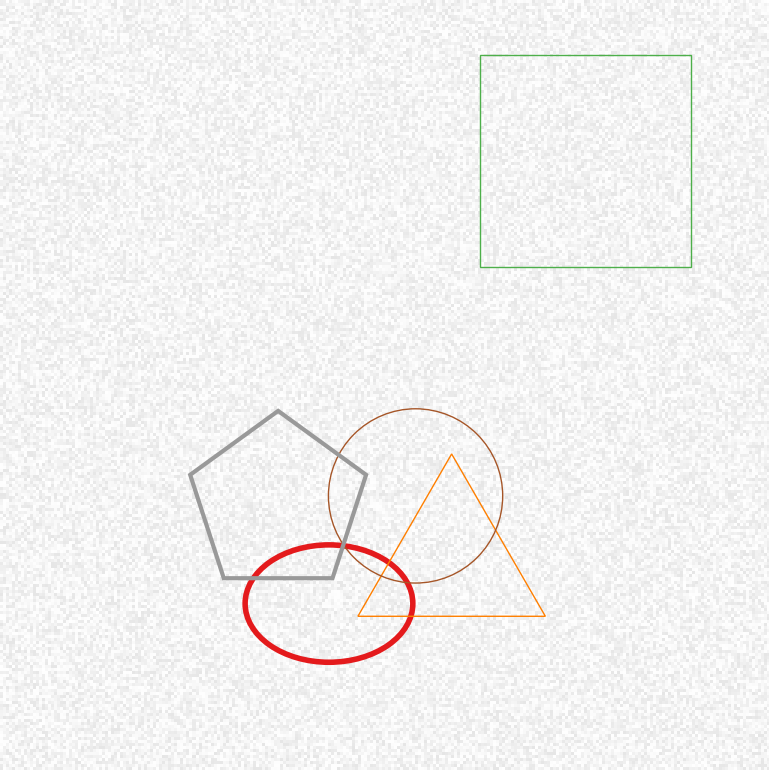[{"shape": "oval", "thickness": 2, "radius": 0.54, "center": [0.427, 0.216]}, {"shape": "square", "thickness": 0.5, "radius": 0.69, "center": [0.761, 0.791]}, {"shape": "triangle", "thickness": 0.5, "radius": 0.7, "center": [0.587, 0.27]}, {"shape": "circle", "thickness": 0.5, "radius": 0.57, "center": [0.54, 0.356]}, {"shape": "pentagon", "thickness": 1.5, "radius": 0.6, "center": [0.361, 0.346]}]